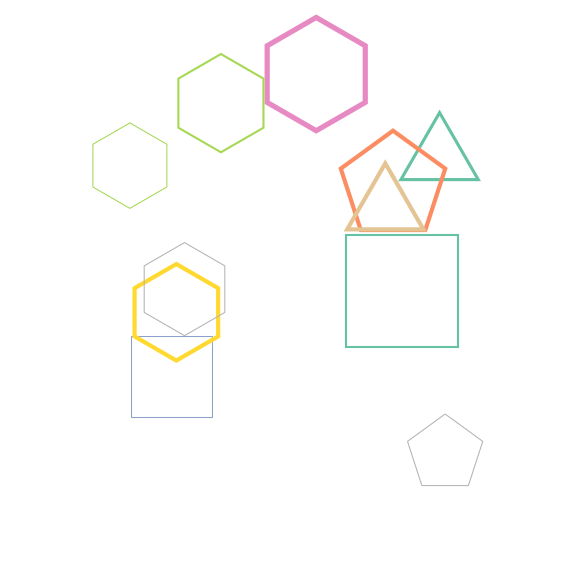[{"shape": "square", "thickness": 1, "radius": 0.48, "center": [0.697, 0.496]}, {"shape": "triangle", "thickness": 1.5, "radius": 0.39, "center": [0.761, 0.727]}, {"shape": "pentagon", "thickness": 2, "radius": 0.48, "center": [0.681, 0.678]}, {"shape": "square", "thickness": 0.5, "radius": 0.35, "center": [0.297, 0.347]}, {"shape": "hexagon", "thickness": 2.5, "radius": 0.49, "center": [0.548, 0.871]}, {"shape": "hexagon", "thickness": 0.5, "radius": 0.37, "center": [0.225, 0.712]}, {"shape": "hexagon", "thickness": 1, "radius": 0.43, "center": [0.383, 0.821]}, {"shape": "hexagon", "thickness": 2, "radius": 0.42, "center": [0.305, 0.458]}, {"shape": "triangle", "thickness": 2, "radius": 0.38, "center": [0.667, 0.64]}, {"shape": "hexagon", "thickness": 0.5, "radius": 0.4, "center": [0.319, 0.498]}, {"shape": "pentagon", "thickness": 0.5, "radius": 0.34, "center": [0.771, 0.214]}]